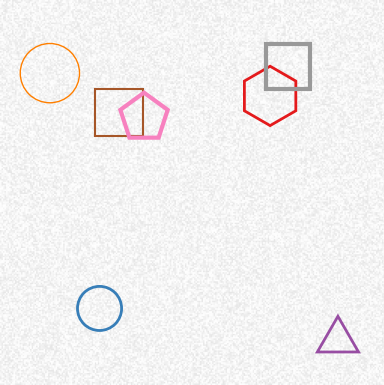[{"shape": "hexagon", "thickness": 2, "radius": 0.39, "center": [0.702, 0.751]}, {"shape": "circle", "thickness": 2, "radius": 0.29, "center": [0.259, 0.199]}, {"shape": "triangle", "thickness": 2, "radius": 0.31, "center": [0.878, 0.117]}, {"shape": "circle", "thickness": 1, "radius": 0.38, "center": [0.13, 0.81]}, {"shape": "square", "thickness": 1.5, "radius": 0.31, "center": [0.309, 0.708]}, {"shape": "pentagon", "thickness": 3, "radius": 0.32, "center": [0.374, 0.695]}, {"shape": "square", "thickness": 3, "radius": 0.29, "center": [0.748, 0.827]}]